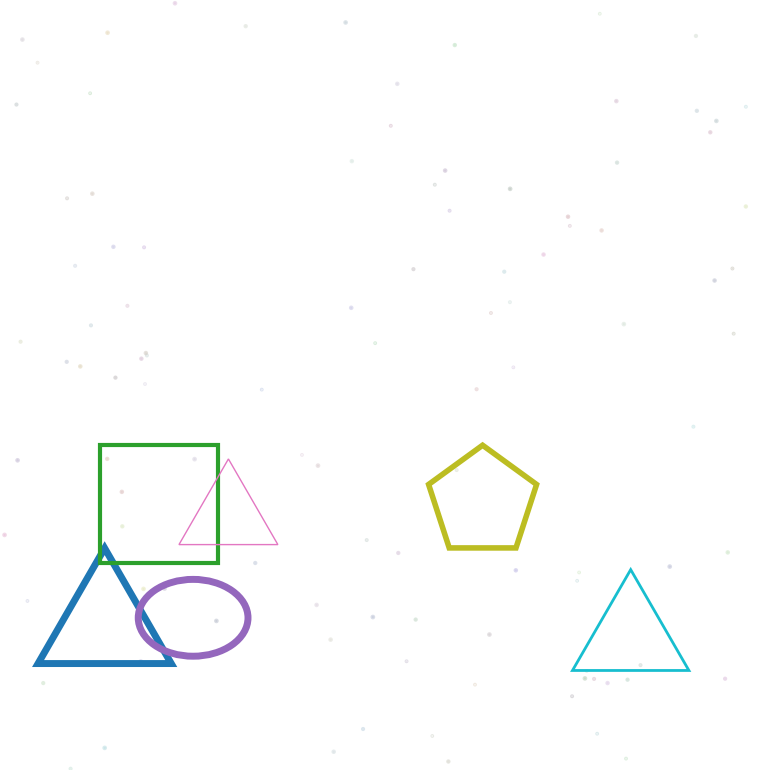[{"shape": "triangle", "thickness": 2.5, "radius": 0.5, "center": [0.136, 0.188]}, {"shape": "square", "thickness": 1.5, "radius": 0.38, "center": [0.207, 0.346]}, {"shape": "oval", "thickness": 2.5, "radius": 0.36, "center": [0.251, 0.198]}, {"shape": "triangle", "thickness": 0.5, "radius": 0.37, "center": [0.297, 0.33]}, {"shape": "pentagon", "thickness": 2, "radius": 0.37, "center": [0.627, 0.348]}, {"shape": "triangle", "thickness": 1, "radius": 0.44, "center": [0.819, 0.173]}]